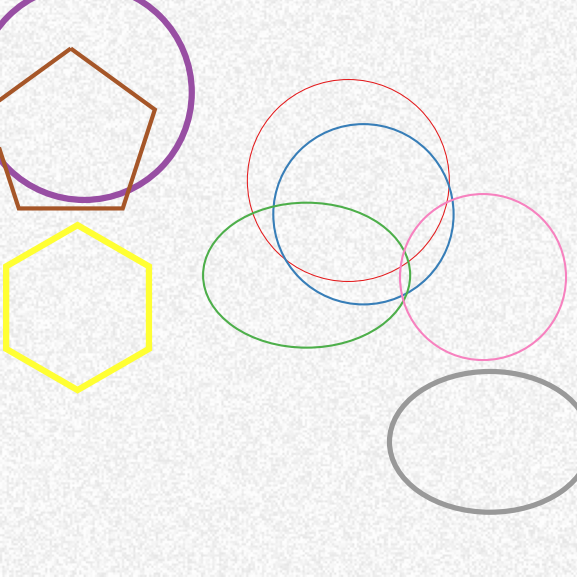[{"shape": "circle", "thickness": 0.5, "radius": 0.87, "center": [0.603, 0.687]}, {"shape": "circle", "thickness": 1, "radius": 0.78, "center": [0.629, 0.628]}, {"shape": "oval", "thickness": 1, "radius": 0.9, "center": [0.531, 0.523]}, {"shape": "circle", "thickness": 3, "radius": 0.93, "center": [0.146, 0.839]}, {"shape": "hexagon", "thickness": 3, "radius": 0.71, "center": [0.134, 0.466]}, {"shape": "pentagon", "thickness": 2, "radius": 0.77, "center": [0.123, 0.762]}, {"shape": "circle", "thickness": 1, "radius": 0.72, "center": [0.836, 0.519]}, {"shape": "oval", "thickness": 2.5, "radius": 0.87, "center": [0.849, 0.234]}]